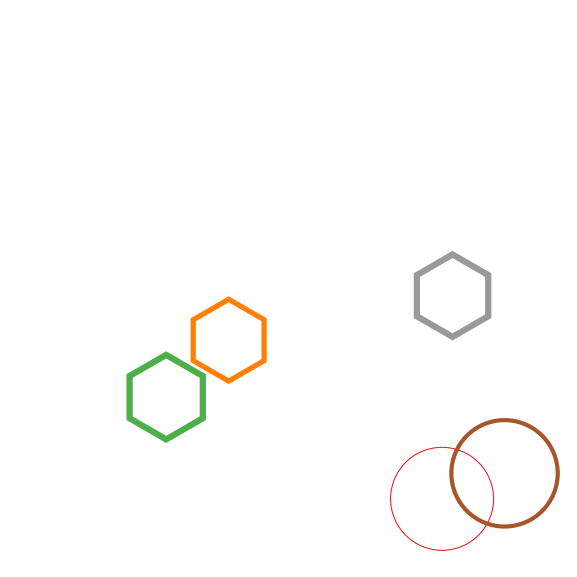[{"shape": "circle", "thickness": 0.5, "radius": 0.45, "center": [0.766, 0.135]}, {"shape": "hexagon", "thickness": 3, "radius": 0.37, "center": [0.288, 0.311]}, {"shape": "hexagon", "thickness": 2.5, "radius": 0.35, "center": [0.396, 0.41]}, {"shape": "circle", "thickness": 2, "radius": 0.46, "center": [0.874, 0.18]}, {"shape": "hexagon", "thickness": 3, "radius": 0.36, "center": [0.784, 0.487]}]